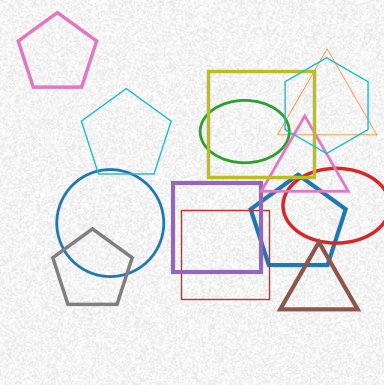[{"shape": "circle", "thickness": 2, "radius": 0.69, "center": [0.286, 0.421]}, {"shape": "pentagon", "thickness": 3, "radius": 0.65, "center": [0.774, 0.416]}, {"shape": "triangle", "thickness": 0.5, "radius": 0.74, "center": [0.85, 0.724]}, {"shape": "oval", "thickness": 2, "radius": 0.58, "center": [0.636, 0.658]}, {"shape": "oval", "thickness": 2.5, "radius": 0.69, "center": [0.874, 0.466]}, {"shape": "square", "thickness": 1, "radius": 0.57, "center": [0.584, 0.339]}, {"shape": "square", "thickness": 3, "radius": 0.57, "center": [0.563, 0.409]}, {"shape": "triangle", "thickness": 3, "radius": 0.58, "center": [0.828, 0.255]}, {"shape": "triangle", "thickness": 2, "radius": 0.65, "center": [0.792, 0.568]}, {"shape": "pentagon", "thickness": 2.5, "radius": 0.54, "center": [0.149, 0.86]}, {"shape": "pentagon", "thickness": 2.5, "radius": 0.54, "center": [0.24, 0.297]}, {"shape": "square", "thickness": 2.5, "radius": 0.69, "center": [0.678, 0.678]}, {"shape": "hexagon", "thickness": 1, "radius": 0.62, "center": [0.848, 0.726]}, {"shape": "pentagon", "thickness": 1, "radius": 0.61, "center": [0.328, 0.647]}]